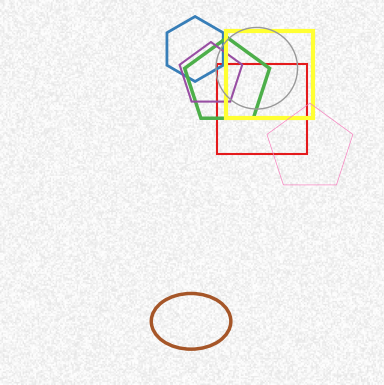[{"shape": "square", "thickness": 1.5, "radius": 0.59, "center": [0.681, 0.716]}, {"shape": "hexagon", "thickness": 2, "radius": 0.42, "center": [0.507, 0.873]}, {"shape": "pentagon", "thickness": 2.5, "radius": 0.58, "center": [0.59, 0.787]}, {"shape": "pentagon", "thickness": 1.5, "radius": 0.43, "center": [0.548, 0.805]}, {"shape": "square", "thickness": 3, "radius": 0.57, "center": [0.7, 0.807]}, {"shape": "oval", "thickness": 2.5, "radius": 0.52, "center": [0.496, 0.165]}, {"shape": "pentagon", "thickness": 0.5, "radius": 0.59, "center": [0.805, 0.615]}, {"shape": "circle", "thickness": 1, "radius": 0.53, "center": [0.667, 0.823]}]